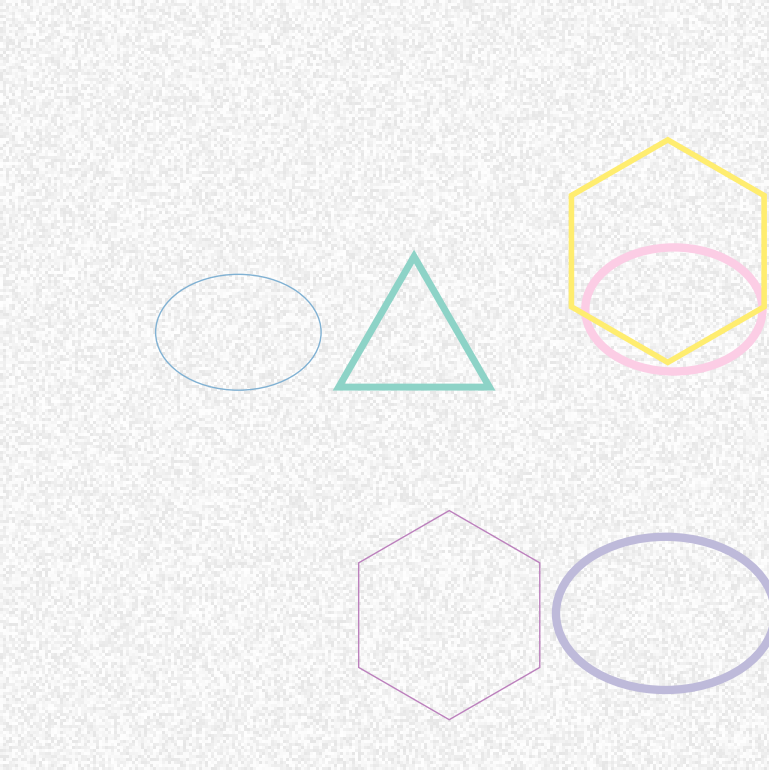[{"shape": "triangle", "thickness": 2.5, "radius": 0.57, "center": [0.538, 0.554]}, {"shape": "oval", "thickness": 3, "radius": 0.71, "center": [0.864, 0.203]}, {"shape": "oval", "thickness": 0.5, "radius": 0.54, "center": [0.31, 0.568]}, {"shape": "oval", "thickness": 3, "radius": 0.58, "center": [0.875, 0.598]}, {"shape": "hexagon", "thickness": 0.5, "radius": 0.68, "center": [0.583, 0.201]}, {"shape": "hexagon", "thickness": 2, "radius": 0.72, "center": [0.867, 0.674]}]